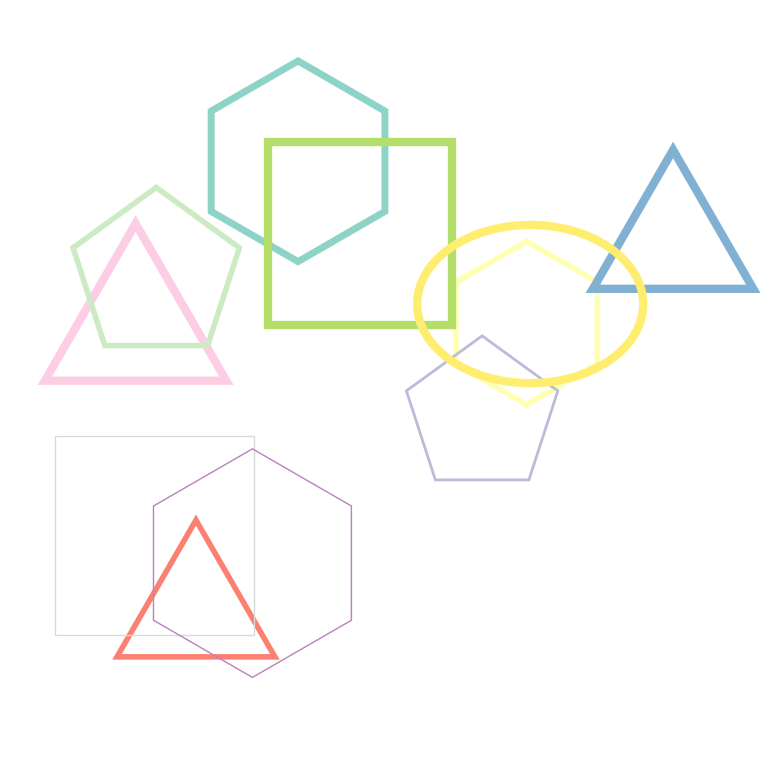[{"shape": "hexagon", "thickness": 2.5, "radius": 0.65, "center": [0.387, 0.791]}, {"shape": "hexagon", "thickness": 2, "radius": 0.53, "center": [0.684, 0.581]}, {"shape": "pentagon", "thickness": 1, "radius": 0.52, "center": [0.626, 0.46]}, {"shape": "triangle", "thickness": 2, "radius": 0.59, "center": [0.254, 0.206]}, {"shape": "triangle", "thickness": 3, "radius": 0.6, "center": [0.874, 0.685]}, {"shape": "square", "thickness": 3, "radius": 0.6, "center": [0.467, 0.697]}, {"shape": "triangle", "thickness": 3, "radius": 0.68, "center": [0.176, 0.574]}, {"shape": "square", "thickness": 0.5, "radius": 0.65, "center": [0.2, 0.305]}, {"shape": "hexagon", "thickness": 0.5, "radius": 0.74, "center": [0.328, 0.269]}, {"shape": "pentagon", "thickness": 2, "radius": 0.57, "center": [0.203, 0.643]}, {"shape": "oval", "thickness": 3, "radius": 0.73, "center": [0.689, 0.605]}]